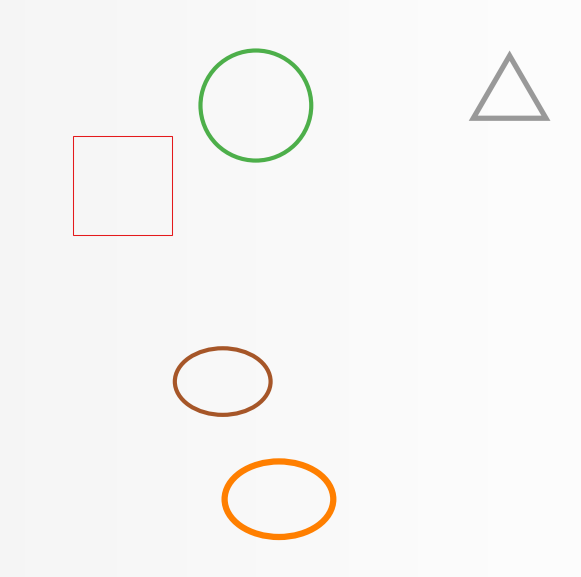[{"shape": "square", "thickness": 0.5, "radius": 0.43, "center": [0.211, 0.678]}, {"shape": "circle", "thickness": 2, "radius": 0.48, "center": [0.44, 0.816]}, {"shape": "oval", "thickness": 3, "radius": 0.47, "center": [0.48, 0.135]}, {"shape": "oval", "thickness": 2, "radius": 0.41, "center": [0.383, 0.338]}, {"shape": "triangle", "thickness": 2.5, "radius": 0.36, "center": [0.877, 0.83]}]